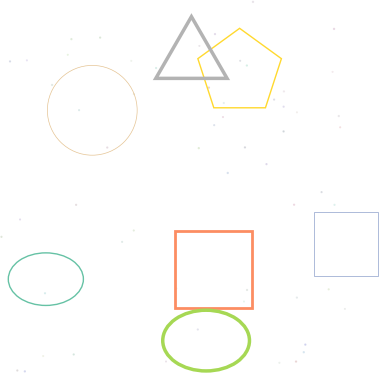[{"shape": "oval", "thickness": 1, "radius": 0.49, "center": [0.119, 0.275]}, {"shape": "square", "thickness": 2, "radius": 0.49, "center": [0.555, 0.3]}, {"shape": "square", "thickness": 0.5, "radius": 0.41, "center": [0.899, 0.367]}, {"shape": "oval", "thickness": 2.5, "radius": 0.56, "center": [0.535, 0.115]}, {"shape": "pentagon", "thickness": 1, "radius": 0.57, "center": [0.622, 0.812]}, {"shape": "circle", "thickness": 0.5, "radius": 0.58, "center": [0.24, 0.714]}, {"shape": "triangle", "thickness": 2.5, "radius": 0.53, "center": [0.497, 0.85]}]